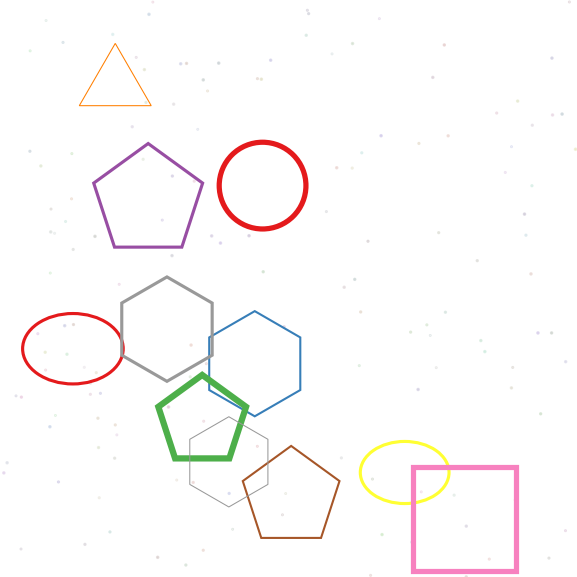[{"shape": "oval", "thickness": 1.5, "radius": 0.44, "center": [0.126, 0.395]}, {"shape": "circle", "thickness": 2.5, "radius": 0.38, "center": [0.455, 0.678]}, {"shape": "hexagon", "thickness": 1, "radius": 0.46, "center": [0.441, 0.369]}, {"shape": "pentagon", "thickness": 3, "radius": 0.4, "center": [0.35, 0.27]}, {"shape": "pentagon", "thickness": 1.5, "radius": 0.5, "center": [0.257, 0.651]}, {"shape": "triangle", "thickness": 0.5, "radius": 0.36, "center": [0.2, 0.852]}, {"shape": "oval", "thickness": 1.5, "radius": 0.38, "center": [0.701, 0.181]}, {"shape": "pentagon", "thickness": 1, "radius": 0.44, "center": [0.504, 0.139]}, {"shape": "square", "thickness": 2.5, "radius": 0.45, "center": [0.804, 0.101]}, {"shape": "hexagon", "thickness": 1.5, "radius": 0.45, "center": [0.289, 0.429]}, {"shape": "hexagon", "thickness": 0.5, "radius": 0.39, "center": [0.396, 0.199]}]